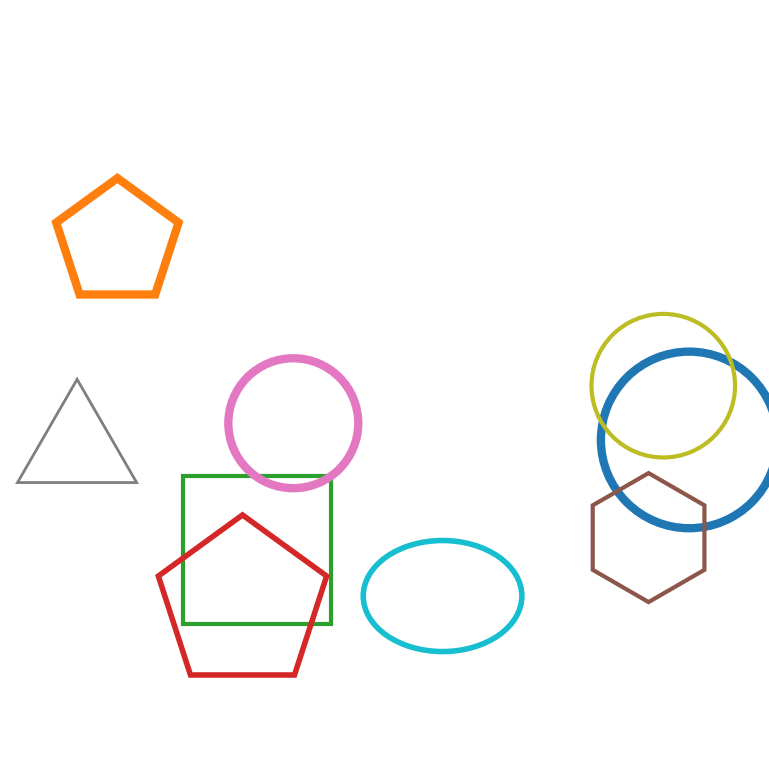[{"shape": "circle", "thickness": 3, "radius": 0.57, "center": [0.895, 0.429]}, {"shape": "pentagon", "thickness": 3, "radius": 0.42, "center": [0.152, 0.685]}, {"shape": "square", "thickness": 1.5, "radius": 0.48, "center": [0.334, 0.286]}, {"shape": "pentagon", "thickness": 2, "radius": 0.57, "center": [0.315, 0.216]}, {"shape": "hexagon", "thickness": 1.5, "radius": 0.42, "center": [0.842, 0.302]}, {"shape": "circle", "thickness": 3, "radius": 0.42, "center": [0.381, 0.45]}, {"shape": "triangle", "thickness": 1, "radius": 0.45, "center": [0.1, 0.418]}, {"shape": "circle", "thickness": 1.5, "radius": 0.47, "center": [0.861, 0.499]}, {"shape": "oval", "thickness": 2, "radius": 0.52, "center": [0.575, 0.226]}]